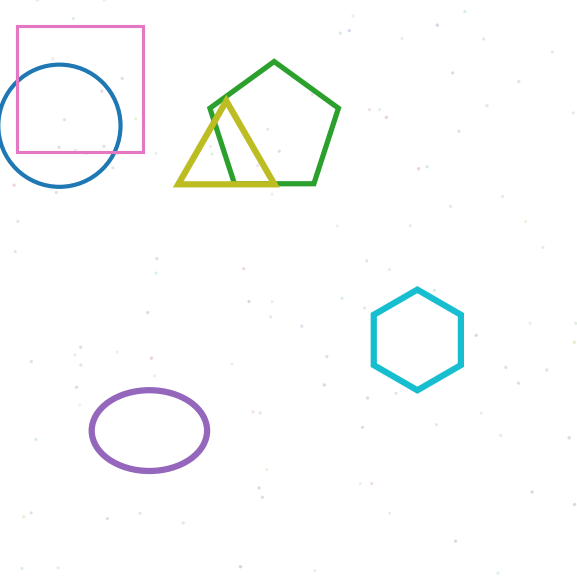[{"shape": "circle", "thickness": 2, "radius": 0.53, "center": [0.103, 0.781]}, {"shape": "pentagon", "thickness": 2.5, "radius": 0.58, "center": [0.475, 0.776]}, {"shape": "oval", "thickness": 3, "radius": 0.5, "center": [0.259, 0.254]}, {"shape": "square", "thickness": 1.5, "radius": 0.55, "center": [0.138, 0.845]}, {"shape": "triangle", "thickness": 3, "radius": 0.48, "center": [0.392, 0.728]}, {"shape": "hexagon", "thickness": 3, "radius": 0.44, "center": [0.723, 0.41]}]